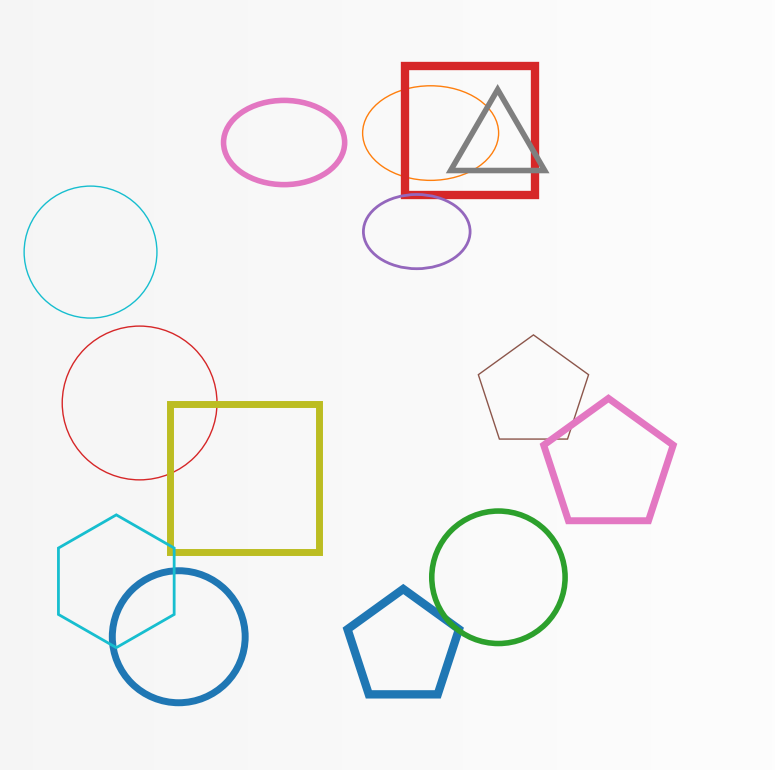[{"shape": "pentagon", "thickness": 3, "radius": 0.38, "center": [0.52, 0.159]}, {"shape": "circle", "thickness": 2.5, "radius": 0.43, "center": [0.231, 0.173]}, {"shape": "oval", "thickness": 0.5, "radius": 0.44, "center": [0.556, 0.827]}, {"shape": "circle", "thickness": 2, "radius": 0.43, "center": [0.643, 0.25]}, {"shape": "square", "thickness": 3, "radius": 0.42, "center": [0.606, 0.831]}, {"shape": "circle", "thickness": 0.5, "radius": 0.5, "center": [0.18, 0.477]}, {"shape": "oval", "thickness": 1, "radius": 0.34, "center": [0.538, 0.699]}, {"shape": "pentagon", "thickness": 0.5, "radius": 0.37, "center": [0.688, 0.49]}, {"shape": "pentagon", "thickness": 2.5, "radius": 0.44, "center": [0.785, 0.395]}, {"shape": "oval", "thickness": 2, "radius": 0.39, "center": [0.367, 0.815]}, {"shape": "triangle", "thickness": 2, "radius": 0.35, "center": [0.642, 0.814]}, {"shape": "square", "thickness": 2.5, "radius": 0.48, "center": [0.315, 0.379]}, {"shape": "circle", "thickness": 0.5, "radius": 0.43, "center": [0.117, 0.673]}, {"shape": "hexagon", "thickness": 1, "radius": 0.43, "center": [0.15, 0.245]}]